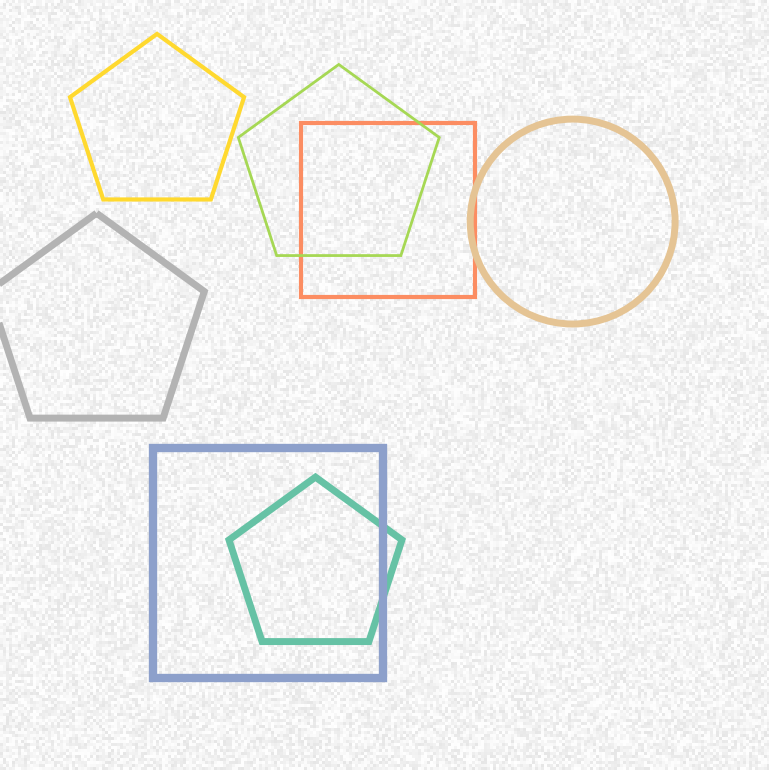[{"shape": "pentagon", "thickness": 2.5, "radius": 0.59, "center": [0.41, 0.262]}, {"shape": "square", "thickness": 1.5, "radius": 0.56, "center": [0.504, 0.727]}, {"shape": "square", "thickness": 3, "radius": 0.75, "center": [0.348, 0.269]}, {"shape": "pentagon", "thickness": 1, "radius": 0.69, "center": [0.44, 0.779]}, {"shape": "pentagon", "thickness": 1.5, "radius": 0.59, "center": [0.204, 0.837]}, {"shape": "circle", "thickness": 2.5, "radius": 0.67, "center": [0.744, 0.712]}, {"shape": "pentagon", "thickness": 2.5, "radius": 0.74, "center": [0.125, 0.576]}]